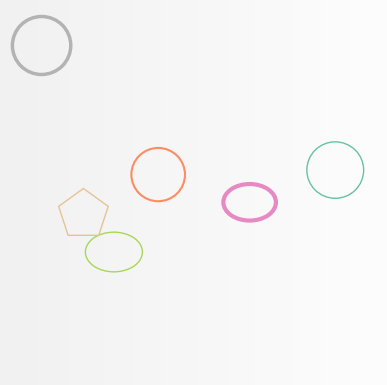[{"shape": "circle", "thickness": 1, "radius": 0.37, "center": [0.865, 0.558]}, {"shape": "circle", "thickness": 1.5, "radius": 0.35, "center": [0.408, 0.547]}, {"shape": "oval", "thickness": 3, "radius": 0.34, "center": [0.644, 0.475]}, {"shape": "oval", "thickness": 1, "radius": 0.37, "center": [0.294, 0.345]}, {"shape": "pentagon", "thickness": 1, "radius": 0.34, "center": [0.215, 0.443]}, {"shape": "circle", "thickness": 2.5, "radius": 0.38, "center": [0.107, 0.882]}]